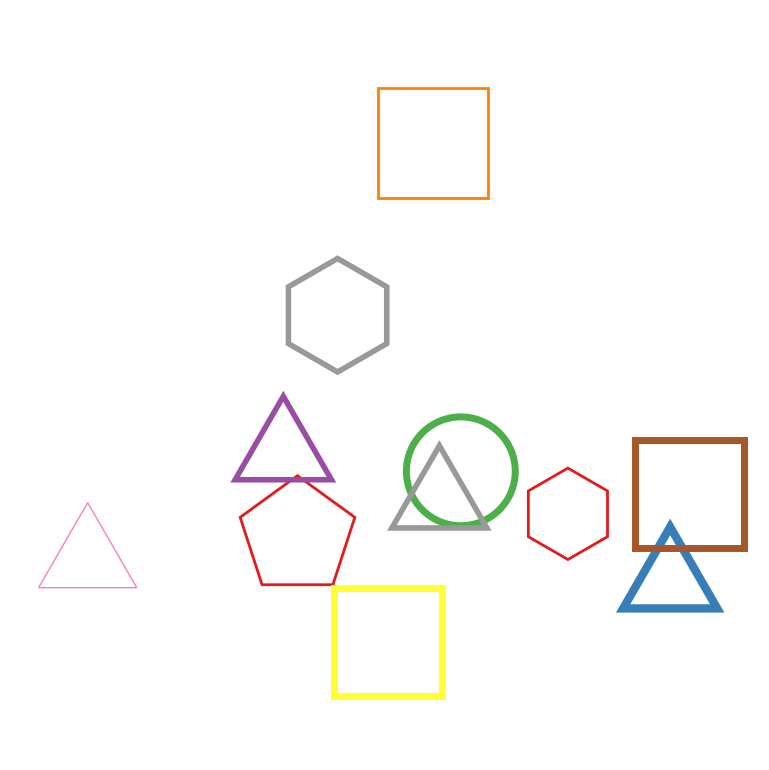[{"shape": "hexagon", "thickness": 1, "radius": 0.3, "center": [0.738, 0.333]}, {"shape": "pentagon", "thickness": 1, "radius": 0.39, "center": [0.386, 0.304]}, {"shape": "triangle", "thickness": 3, "radius": 0.35, "center": [0.87, 0.245]}, {"shape": "circle", "thickness": 2.5, "radius": 0.35, "center": [0.598, 0.388]}, {"shape": "triangle", "thickness": 2, "radius": 0.36, "center": [0.368, 0.413]}, {"shape": "square", "thickness": 1, "radius": 0.36, "center": [0.562, 0.814]}, {"shape": "square", "thickness": 2.5, "radius": 0.35, "center": [0.504, 0.166]}, {"shape": "square", "thickness": 2.5, "radius": 0.35, "center": [0.895, 0.358]}, {"shape": "triangle", "thickness": 0.5, "radius": 0.37, "center": [0.114, 0.274]}, {"shape": "triangle", "thickness": 2, "radius": 0.36, "center": [0.571, 0.35]}, {"shape": "hexagon", "thickness": 2, "radius": 0.37, "center": [0.438, 0.591]}]